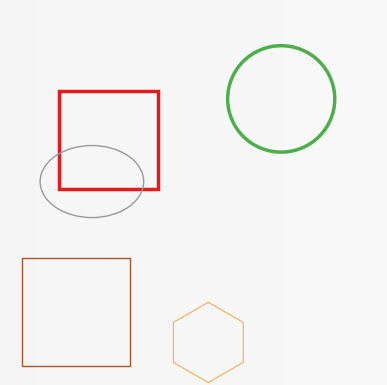[{"shape": "square", "thickness": 2.5, "radius": 0.63, "center": [0.28, 0.637]}, {"shape": "circle", "thickness": 2.5, "radius": 0.69, "center": [0.726, 0.743]}, {"shape": "hexagon", "thickness": 0.5, "radius": 0.52, "center": [0.537, 0.111]}, {"shape": "square", "thickness": 1, "radius": 0.7, "center": [0.196, 0.19]}, {"shape": "oval", "thickness": 1, "radius": 0.67, "center": [0.237, 0.528]}]